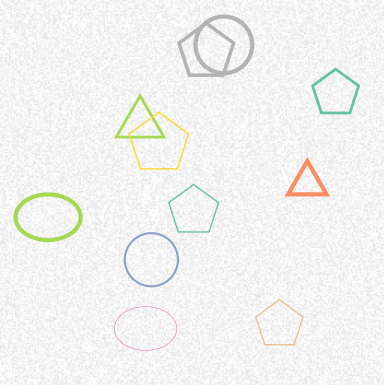[{"shape": "pentagon", "thickness": 2, "radius": 0.31, "center": [0.872, 0.758]}, {"shape": "pentagon", "thickness": 1, "radius": 0.34, "center": [0.503, 0.453]}, {"shape": "triangle", "thickness": 3, "radius": 0.29, "center": [0.798, 0.524]}, {"shape": "circle", "thickness": 1.5, "radius": 0.35, "center": [0.393, 0.325]}, {"shape": "oval", "thickness": 0.5, "radius": 0.41, "center": [0.378, 0.147]}, {"shape": "triangle", "thickness": 2, "radius": 0.36, "center": [0.364, 0.68]}, {"shape": "oval", "thickness": 3, "radius": 0.42, "center": [0.125, 0.436]}, {"shape": "pentagon", "thickness": 1, "radius": 0.41, "center": [0.413, 0.627]}, {"shape": "pentagon", "thickness": 1, "radius": 0.32, "center": [0.726, 0.157]}, {"shape": "pentagon", "thickness": 2.5, "radius": 0.37, "center": [0.536, 0.865]}, {"shape": "circle", "thickness": 3, "radius": 0.37, "center": [0.581, 0.883]}]